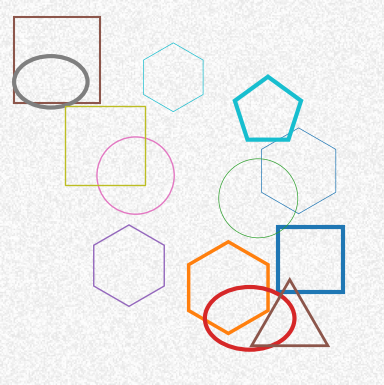[{"shape": "hexagon", "thickness": 0.5, "radius": 0.56, "center": [0.776, 0.556]}, {"shape": "square", "thickness": 3, "radius": 0.42, "center": [0.807, 0.325]}, {"shape": "hexagon", "thickness": 2.5, "radius": 0.6, "center": [0.593, 0.253]}, {"shape": "circle", "thickness": 0.5, "radius": 0.51, "center": [0.671, 0.485]}, {"shape": "oval", "thickness": 3, "radius": 0.58, "center": [0.649, 0.173]}, {"shape": "hexagon", "thickness": 1, "radius": 0.53, "center": [0.335, 0.31]}, {"shape": "square", "thickness": 1.5, "radius": 0.56, "center": [0.148, 0.844]}, {"shape": "triangle", "thickness": 2, "radius": 0.57, "center": [0.753, 0.159]}, {"shape": "circle", "thickness": 1, "radius": 0.5, "center": [0.352, 0.544]}, {"shape": "oval", "thickness": 3, "radius": 0.48, "center": [0.132, 0.787]}, {"shape": "square", "thickness": 1, "radius": 0.51, "center": [0.273, 0.623]}, {"shape": "hexagon", "thickness": 0.5, "radius": 0.45, "center": [0.45, 0.799]}, {"shape": "pentagon", "thickness": 3, "radius": 0.45, "center": [0.696, 0.71]}]